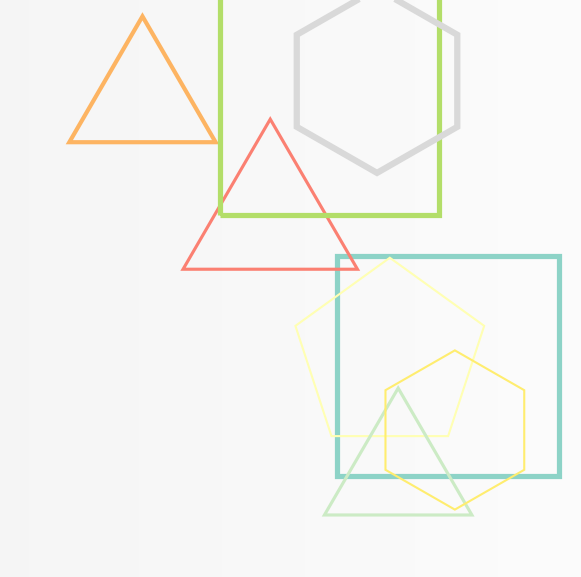[{"shape": "square", "thickness": 2.5, "radius": 0.95, "center": [0.771, 0.366]}, {"shape": "pentagon", "thickness": 1, "radius": 0.85, "center": [0.671, 0.382]}, {"shape": "triangle", "thickness": 1.5, "radius": 0.87, "center": [0.465, 0.62]}, {"shape": "triangle", "thickness": 2, "radius": 0.73, "center": [0.245, 0.826]}, {"shape": "square", "thickness": 2.5, "radius": 0.94, "center": [0.567, 0.814]}, {"shape": "hexagon", "thickness": 3, "radius": 0.8, "center": [0.649, 0.859]}, {"shape": "triangle", "thickness": 1.5, "radius": 0.73, "center": [0.685, 0.181]}, {"shape": "hexagon", "thickness": 1, "radius": 0.69, "center": [0.783, 0.255]}]